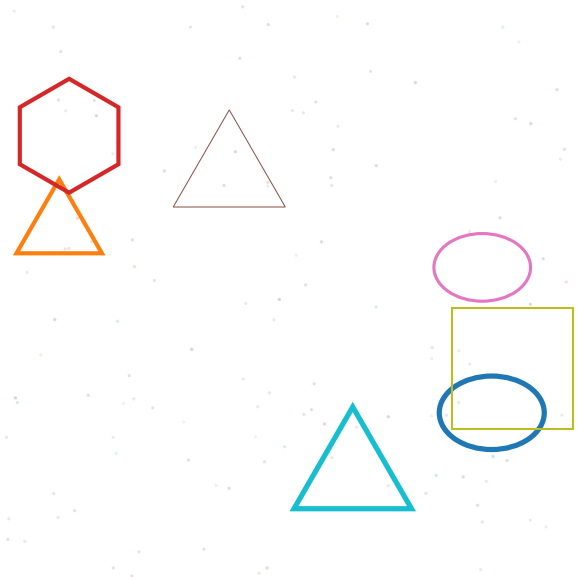[{"shape": "oval", "thickness": 2.5, "radius": 0.45, "center": [0.852, 0.284]}, {"shape": "triangle", "thickness": 2, "radius": 0.43, "center": [0.103, 0.603]}, {"shape": "hexagon", "thickness": 2, "radius": 0.49, "center": [0.12, 0.764]}, {"shape": "triangle", "thickness": 0.5, "radius": 0.56, "center": [0.397, 0.697]}, {"shape": "oval", "thickness": 1.5, "radius": 0.42, "center": [0.835, 0.536]}, {"shape": "square", "thickness": 1, "radius": 0.52, "center": [0.887, 0.361]}, {"shape": "triangle", "thickness": 2.5, "radius": 0.59, "center": [0.611, 0.177]}]